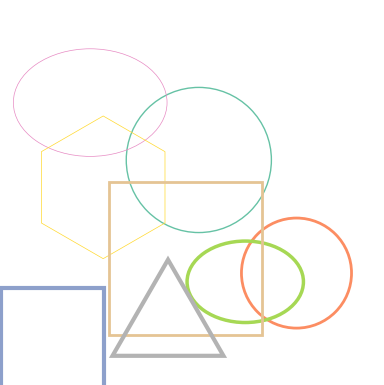[{"shape": "circle", "thickness": 1, "radius": 0.94, "center": [0.516, 0.584]}, {"shape": "circle", "thickness": 2, "radius": 0.71, "center": [0.77, 0.291]}, {"shape": "square", "thickness": 3, "radius": 0.67, "center": [0.137, 0.119]}, {"shape": "oval", "thickness": 0.5, "radius": 1.0, "center": [0.234, 0.734]}, {"shape": "oval", "thickness": 2.5, "radius": 0.76, "center": [0.637, 0.268]}, {"shape": "hexagon", "thickness": 0.5, "radius": 0.93, "center": [0.268, 0.513]}, {"shape": "square", "thickness": 2, "radius": 1.0, "center": [0.481, 0.329]}, {"shape": "triangle", "thickness": 3, "radius": 0.83, "center": [0.436, 0.159]}]